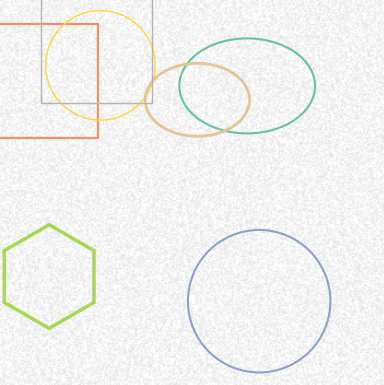[{"shape": "oval", "thickness": 1.5, "radius": 0.88, "center": [0.642, 0.777]}, {"shape": "square", "thickness": 1.5, "radius": 0.74, "center": [0.107, 0.789]}, {"shape": "circle", "thickness": 1.5, "radius": 0.93, "center": [0.673, 0.218]}, {"shape": "hexagon", "thickness": 2.5, "radius": 0.67, "center": [0.128, 0.282]}, {"shape": "circle", "thickness": 1, "radius": 0.71, "center": [0.261, 0.83]}, {"shape": "oval", "thickness": 2, "radius": 0.68, "center": [0.513, 0.741]}, {"shape": "square", "thickness": 1, "radius": 0.72, "center": [0.251, 0.876]}]